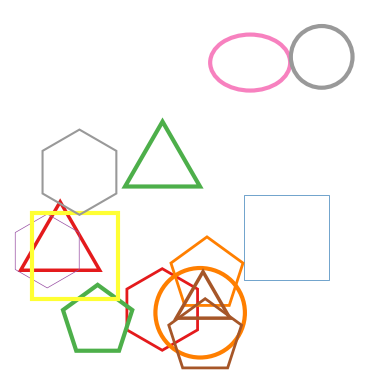[{"shape": "hexagon", "thickness": 2, "radius": 0.53, "center": [0.421, 0.196]}, {"shape": "triangle", "thickness": 2.5, "radius": 0.59, "center": [0.156, 0.357]}, {"shape": "square", "thickness": 0.5, "radius": 0.55, "center": [0.745, 0.384]}, {"shape": "triangle", "thickness": 3, "radius": 0.56, "center": [0.422, 0.572]}, {"shape": "pentagon", "thickness": 3, "radius": 0.47, "center": [0.254, 0.166]}, {"shape": "hexagon", "thickness": 0.5, "radius": 0.48, "center": [0.123, 0.348]}, {"shape": "circle", "thickness": 3, "radius": 0.58, "center": [0.52, 0.188]}, {"shape": "pentagon", "thickness": 2, "radius": 0.49, "center": [0.538, 0.286]}, {"shape": "square", "thickness": 3, "radius": 0.56, "center": [0.195, 0.334]}, {"shape": "triangle", "thickness": 2.5, "radius": 0.4, "center": [0.527, 0.214]}, {"shape": "pentagon", "thickness": 2, "radius": 0.5, "center": [0.533, 0.125]}, {"shape": "oval", "thickness": 3, "radius": 0.52, "center": [0.65, 0.837]}, {"shape": "circle", "thickness": 3, "radius": 0.4, "center": [0.836, 0.852]}, {"shape": "hexagon", "thickness": 1.5, "radius": 0.55, "center": [0.206, 0.553]}]